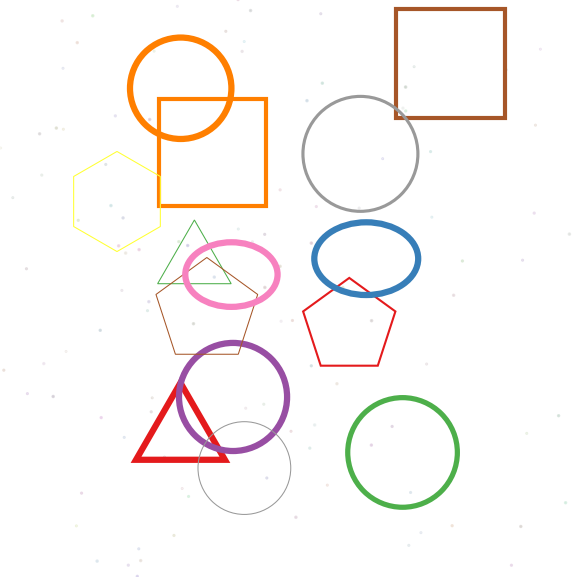[{"shape": "triangle", "thickness": 3, "radius": 0.44, "center": [0.312, 0.247]}, {"shape": "pentagon", "thickness": 1, "radius": 0.42, "center": [0.605, 0.434]}, {"shape": "oval", "thickness": 3, "radius": 0.45, "center": [0.634, 0.551]}, {"shape": "circle", "thickness": 2.5, "radius": 0.47, "center": [0.697, 0.216]}, {"shape": "triangle", "thickness": 0.5, "radius": 0.37, "center": [0.337, 0.545]}, {"shape": "circle", "thickness": 3, "radius": 0.47, "center": [0.404, 0.312]}, {"shape": "circle", "thickness": 3, "radius": 0.44, "center": [0.313, 0.846]}, {"shape": "square", "thickness": 2, "radius": 0.46, "center": [0.368, 0.735]}, {"shape": "hexagon", "thickness": 0.5, "radius": 0.43, "center": [0.203, 0.65]}, {"shape": "pentagon", "thickness": 0.5, "radius": 0.46, "center": [0.358, 0.461]}, {"shape": "square", "thickness": 2, "radius": 0.47, "center": [0.779, 0.889]}, {"shape": "oval", "thickness": 3, "radius": 0.4, "center": [0.401, 0.524]}, {"shape": "circle", "thickness": 0.5, "radius": 0.4, "center": [0.423, 0.189]}, {"shape": "circle", "thickness": 1.5, "radius": 0.5, "center": [0.624, 0.733]}]